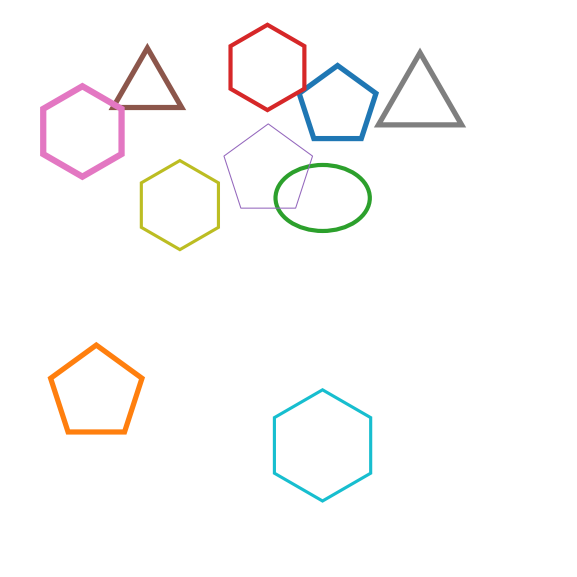[{"shape": "pentagon", "thickness": 2.5, "radius": 0.35, "center": [0.585, 0.816]}, {"shape": "pentagon", "thickness": 2.5, "radius": 0.42, "center": [0.167, 0.318]}, {"shape": "oval", "thickness": 2, "radius": 0.41, "center": [0.559, 0.656]}, {"shape": "hexagon", "thickness": 2, "radius": 0.37, "center": [0.463, 0.882]}, {"shape": "pentagon", "thickness": 0.5, "radius": 0.4, "center": [0.464, 0.704]}, {"shape": "triangle", "thickness": 2.5, "radius": 0.34, "center": [0.255, 0.847]}, {"shape": "hexagon", "thickness": 3, "radius": 0.39, "center": [0.143, 0.771]}, {"shape": "triangle", "thickness": 2.5, "radius": 0.42, "center": [0.727, 0.825]}, {"shape": "hexagon", "thickness": 1.5, "radius": 0.39, "center": [0.311, 0.644]}, {"shape": "hexagon", "thickness": 1.5, "radius": 0.48, "center": [0.559, 0.228]}]